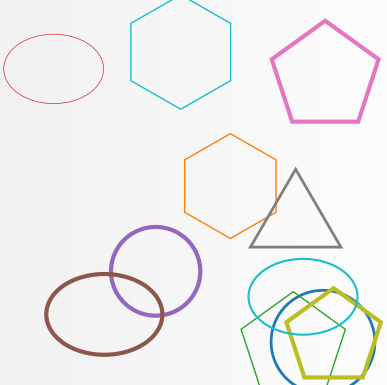[{"shape": "circle", "thickness": 2, "radius": 0.67, "center": [0.834, 0.112]}, {"shape": "hexagon", "thickness": 1, "radius": 0.68, "center": [0.595, 0.517]}, {"shape": "pentagon", "thickness": 1, "radius": 0.71, "center": [0.757, 0.101]}, {"shape": "oval", "thickness": 0.5, "radius": 0.64, "center": [0.138, 0.821]}, {"shape": "circle", "thickness": 3, "radius": 0.58, "center": [0.402, 0.295]}, {"shape": "oval", "thickness": 3, "radius": 0.75, "center": [0.269, 0.183]}, {"shape": "pentagon", "thickness": 3, "radius": 0.72, "center": [0.839, 0.801]}, {"shape": "triangle", "thickness": 2, "radius": 0.67, "center": [0.763, 0.426]}, {"shape": "pentagon", "thickness": 3, "radius": 0.64, "center": [0.861, 0.123]}, {"shape": "oval", "thickness": 1.5, "radius": 0.7, "center": [0.782, 0.229]}, {"shape": "hexagon", "thickness": 1, "radius": 0.74, "center": [0.466, 0.865]}]